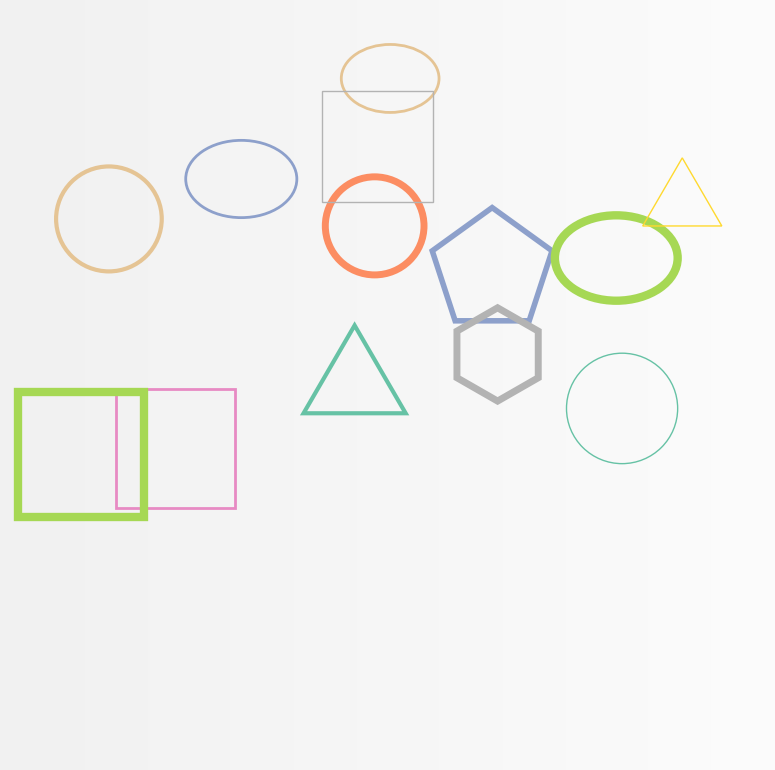[{"shape": "triangle", "thickness": 1.5, "radius": 0.38, "center": [0.458, 0.501]}, {"shape": "circle", "thickness": 0.5, "radius": 0.36, "center": [0.803, 0.47]}, {"shape": "circle", "thickness": 2.5, "radius": 0.32, "center": [0.483, 0.707]}, {"shape": "oval", "thickness": 1, "radius": 0.36, "center": [0.311, 0.768]}, {"shape": "pentagon", "thickness": 2, "radius": 0.41, "center": [0.635, 0.649]}, {"shape": "square", "thickness": 1, "radius": 0.38, "center": [0.226, 0.417]}, {"shape": "square", "thickness": 3, "radius": 0.41, "center": [0.104, 0.409]}, {"shape": "oval", "thickness": 3, "radius": 0.4, "center": [0.795, 0.665]}, {"shape": "triangle", "thickness": 0.5, "radius": 0.29, "center": [0.88, 0.736]}, {"shape": "circle", "thickness": 1.5, "radius": 0.34, "center": [0.141, 0.716]}, {"shape": "oval", "thickness": 1, "radius": 0.32, "center": [0.503, 0.898]}, {"shape": "square", "thickness": 0.5, "radius": 0.36, "center": [0.487, 0.81]}, {"shape": "hexagon", "thickness": 2.5, "radius": 0.3, "center": [0.642, 0.54]}]